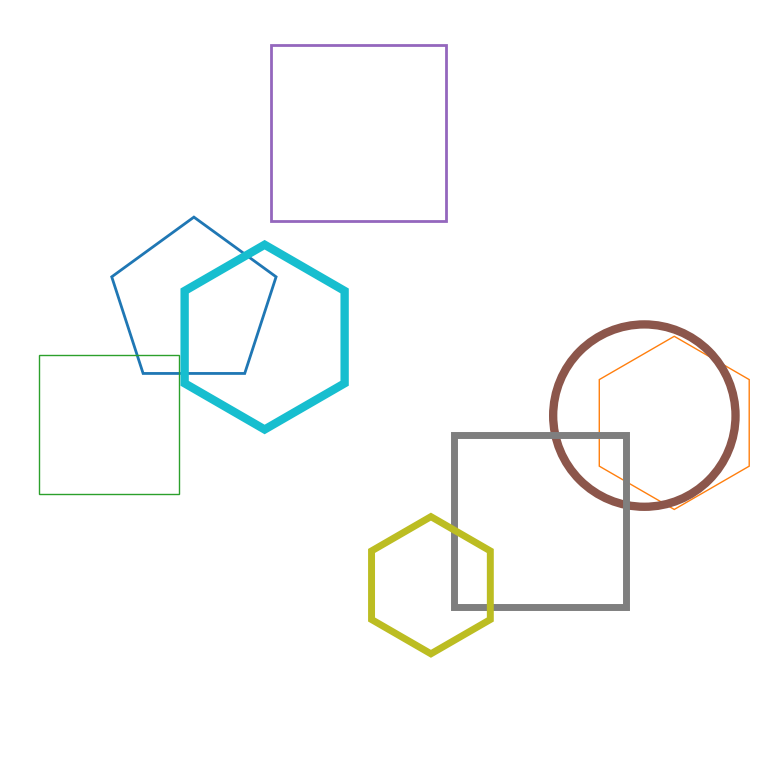[{"shape": "pentagon", "thickness": 1, "radius": 0.56, "center": [0.252, 0.606]}, {"shape": "hexagon", "thickness": 0.5, "radius": 0.56, "center": [0.876, 0.451]}, {"shape": "square", "thickness": 0.5, "radius": 0.45, "center": [0.141, 0.449]}, {"shape": "square", "thickness": 1, "radius": 0.57, "center": [0.466, 0.828]}, {"shape": "circle", "thickness": 3, "radius": 0.59, "center": [0.837, 0.46]}, {"shape": "square", "thickness": 2.5, "radius": 0.56, "center": [0.701, 0.323]}, {"shape": "hexagon", "thickness": 2.5, "radius": 0.45, "center": [0.56, 0.24]}, {"shape": "hexagon", "thickness": 3, "radius": 0.6, "center": [0.344, 0.562]}]